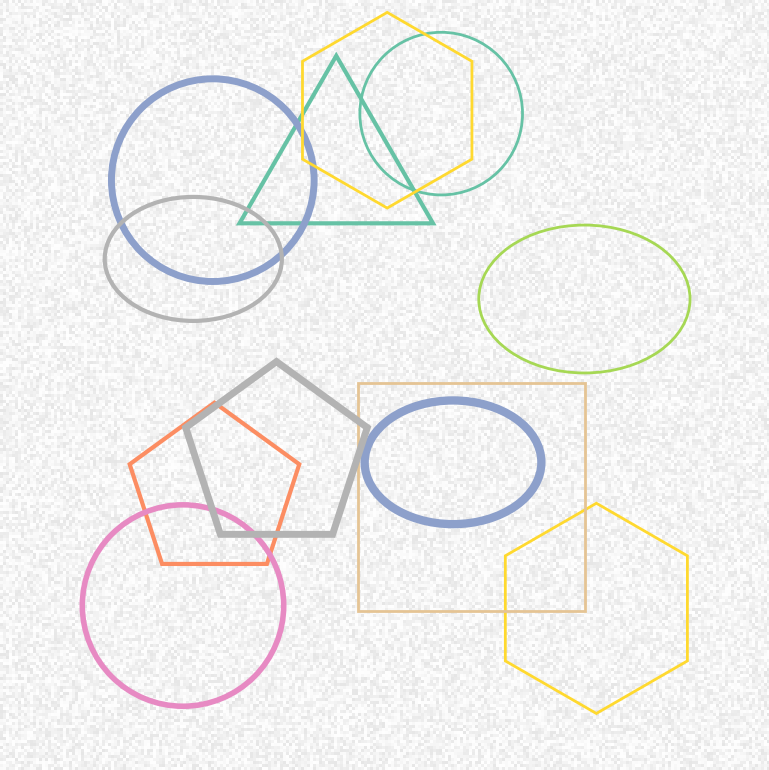[{"shape": "triangle", "thickness": 1.5, "radius": 0.73, "center": [0.437, 0.782]}, {"shape": "circle", "thickness": 1, "radius": 0.53, "center": [0.573, 0.852]}, {"shape": "pentagon", "thickness": 1.5, "radius": 0.58, "center": [0.279, 0.361]}, {"shape": "oval", "thickness": 3, "radius": 0.57, "center": [0.588, 0.4]}, {"shape": "circle", "thickness": 2.5, "radius": 0.66, "center": [0.276, 0.766]}, {"shape": "circle", "thickness": 2, "radius": 0.65, "center": [0.238, 0.214]}, {"shape": "oval", "thickness": 1, "radius": 0.69, "center": [0.759, 0.612]}, {"shape": "hexagon", "thickness": 1, "radius": 0.64, "center": [0.503, 0.857]}, {"shape": "hexagon", "thickness": 1, "radius": 0.68, "center": [0.774, 0.21]}, {"shape": "square", "thickness": 1, "radius": 0.74, "center": [0.612, 0.355]}, {"shape": "pentagon", "thickness": 2.5, "radius": 0.62, "center": [0.359, 0.406]}, {"shape": "oval", "thickness": 1.5, "radius": 0.58, "center": [0.251, 0.664]}]